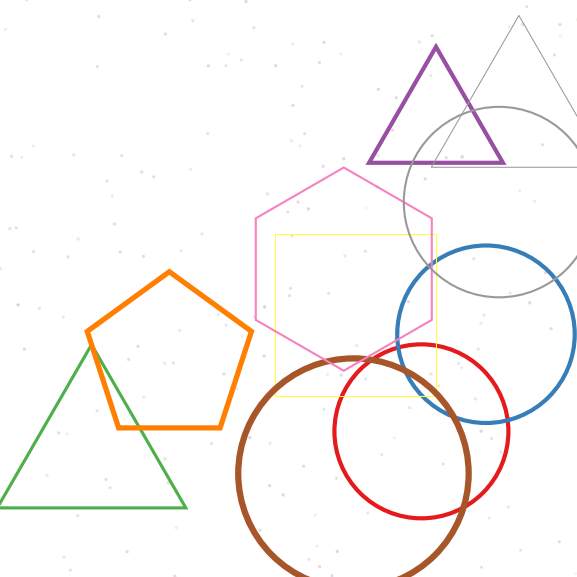[{"shape": "circle", "thickness": 2, "radius": 0.75, "center": [0.73, 0.252]}, {"shape": "circle", "thickness": 2, "radius": 0.77, "center": [0.842, 0.42]}, {"shape": "triangle", "thickness": 1.5, "radius": 0.94, "center": [0.159, 0.214]}, {"shape": "triangle", "thickness": 2, "radius": 0.67, "center": [0.755, 0.784]}, {"shape": "pentagon", "thickness": 2.5, "radius": 0.75, "center": [0.293, 0.379]}, {"shape": "square", "thickness": 0.5, "radius": 0.7, "center": [0.615, 0.454]}, {"shape": "circle", "thickness": 3, "radius": 1.0, "center": [0.612, 0.179]}, {"shape": "hexagon", "thickness": 1, "radius": 0.88, "center": [0.595, 0.533]}, {"shape": "triangle", "thickness": 0.5, "radius": 0.88, "center": [0.899, 0.797]}, {"shape": "circle", "thickness": 1, "radius": 0.82, "center": [0.864, 0.649]}]